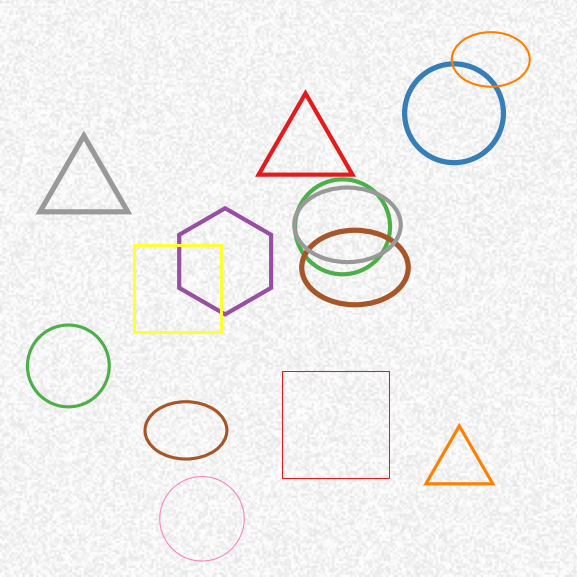[{"shape": "triangle", "thickness": 2, "radius": 0.47, "center": [0.529, 0.744]}, {"shape": "square", "thickness": 0.5, "radius": 0.46, "center": [0.581, 0.263]}, {"shape": "circle", "thickness": 2.5, "radius": 0.43, "center": [0.786, 0.803]}, {"shape": "circle", "thickness": 1.5, "radius": 0.35, "center": [0.118, 0.365]}, {"shape": "circle", "thickness": 2, "radius": 0.41, "center": [0.593, 0.606]}, {"shape": "hexagon", "thickness": 2, "radius": 0.46, "center": [0.39, 0.547]}, {"shape": "triangle", "thickness": 1.5, "radius": 0.33, "center": [0.795, 0.195]}, {"shape": "oval", "thickness": 1, "radius": 0.34, "center": [0.85, 0.896]}, {"shape": "square", "thickness": 1.5, "radius": 0.38, "center": [0.307, 0.5]}, {"shape": "oval", "thickness": 1.5, "radius": 0.35, "center": [0.322, 0.254]}, {"shape": "oval", "thickness": 2.5, "radius": 0.46, "center": [0.615, 0.536]}, {"shape": "circle", "thickness": 0.5, "radius": 0.37, "center": [0.35, 0.101]}, {"shape": "oval", "thickness": 2, "radius": 0.46, "center": [0.602, 0.61]}, {"shape": "triangle", "thickness": 2.5, "radius": 0.44, "center": [0.145, 0.676]}]